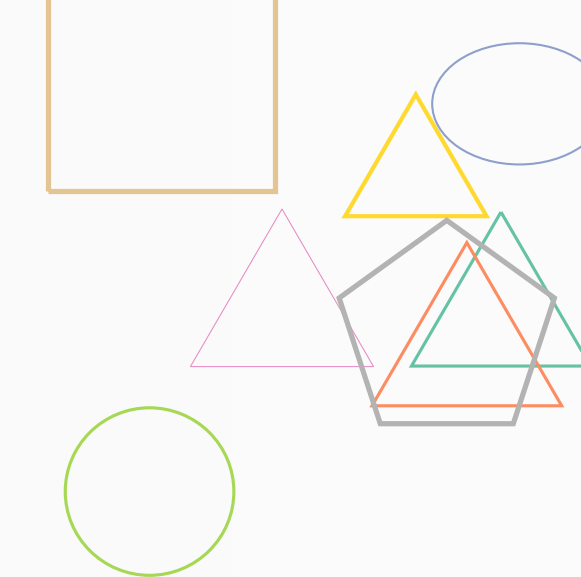[{"shape": "triangle", "thickness": 1.5, "radius": 0.89, "center": [0.862, 0.454]}, {"shape": "triangle", "thickness": 1.5, "radius": 0.94, "center": [0.803, 0.391]}, {"shape": "oval", "thickness": 1, "radius": 0.75, "center": [0.894, 0.819]}, {"shape": "triangle", "thickness": 0.5, "radius": 0.91, "center": [0.485, 0.455]}, {"shape": "circle", "thickness": 1.5, "radius": 0.73, "center": [0.257, 0.148]}, {"shape": "triangle", "thickness": 2, "radius": 0.7, "center": [0.715, 0.695]}, {"shape": "square", "thickness": 2.5, "radius": 0.98, "center": [0.278, 0.863]}, {"shape": "pentagon", "thickness": 2.5, "radius": 0.97, "center": [0.769, 0.423]}]